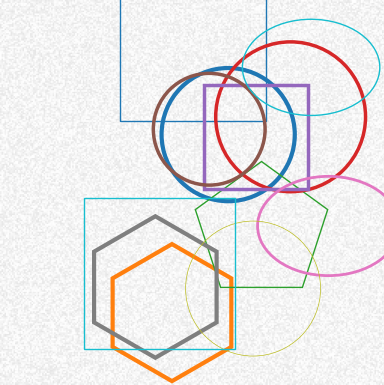[{"shape": "circle", "thickness": 3, "radius": 0.87, "center": [0.593, 0.65]}, {"shape": "square", "thickness": 1, "radius": 0.95, "center": [0.502, 0.876]}, {"shape": "hexagon", "thickness": 3, "radius": 0.89, "center": [0.447, 0.188]}, {"shape": "pentagon", "thickness": 1, "radius": 0.9, "center": [0.679, 0.4]}, {"shape": "circle", "thickness": 2.5, "radius": 0.97, "center": [0.755, 0.697]}, {"shape": "square", "thickness": 2.5, "radius": 0.67, "center": [0.666, 0.645]}, {"shape": "circle", "thickness": 2.5, "radius": 0.73, "center": [0.543, 0.664]}, {"shape": "oval", "thickness": 2, "radius": 0.92, "center": [0.853, 0.413]}, {"shape": "hexagon", "thickness": 3, "radius": 0.92, "center": [0.403, 0.255]}, {"shape": "circle", "thickness": 0.5, "radius": 0.88, "center": [0.657, 0.25]}, {"shape": "square", "thickness": 1, "radius": 0.98, "center": [0.414, 0.289]}, {"shape": "oval", "thickness": 1, "radius": 0.89, "center": [0.808, 0.825]}]